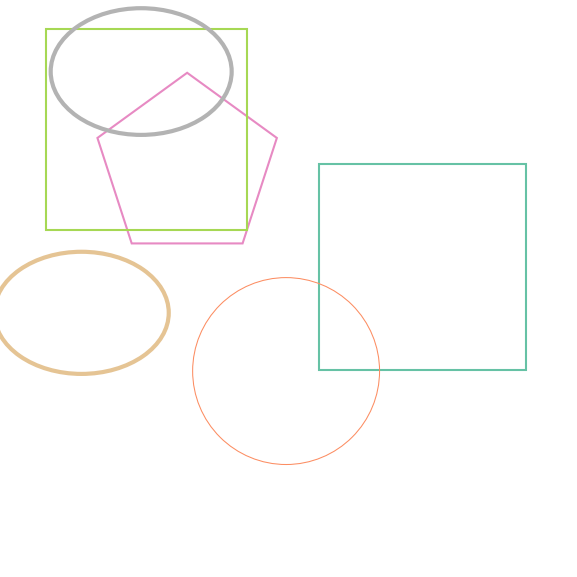[{"shape": "square", "thickness": 1, "radius": 0.89, "center": [0.731, 0.537]}, {"shape": "circle", "thickness": 0.5, "radius": 0.81, "center": [0.495, 0.357]}, {"shape": "pentagon", "thickness": 1, "radius": 0.82, "center": [0.324, 0.71]}, {"shape": "square", "thickness": 1, "radius": 0.87, "center": [0.254, 0.775]}, {"shape": "oval", "thickness": 2, "radius": 0.76, "center": [0.141, 0.457]}, {"shape": "oval", "thickness": 2, "radius": 0.78, "center": [0.244, 0.875]}]